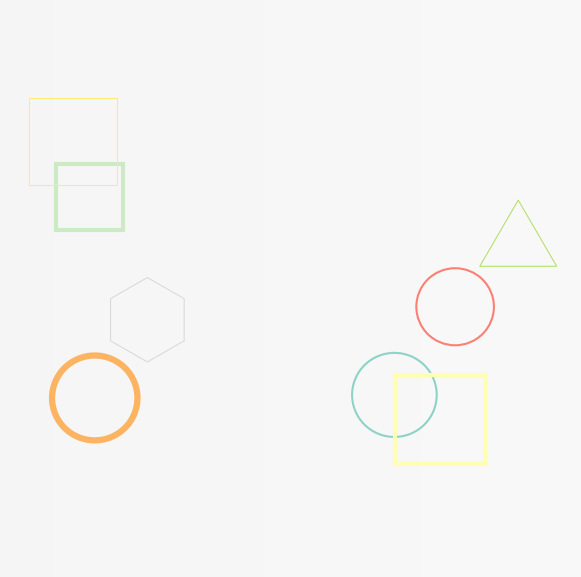[{"shape": "circle", "thickness": 1, "radius": 0.36, "center": [0.679, 0.315]}, {"shape": "square", "thickness": 2, "radius": 0.39, "center": [0.757, 0.273]}, {"shape": "circle", "thickness": 1, "radius": 0.33, "center": [0.783, 0.468]}, {"shape": "circle", "thickness": 3, "radius": 0.37, "center": [0.163, 0.31]}, {"shape": "triangle", "thickness": 0.5, "radius": 0.38, "center": [0.892, 0.576]}, {"shape": "hexagon", "thickness": 0.5, "radius": 0.37, "center": [0.254, 0.445]}, {"shape": "square", "thickness": 2, "radius": 0.29, "center": [0.154, 0.658]}, {"shape": "square", "thickness": 0.5, "radius": 0.38, "center": [0.126, 0.754]}]